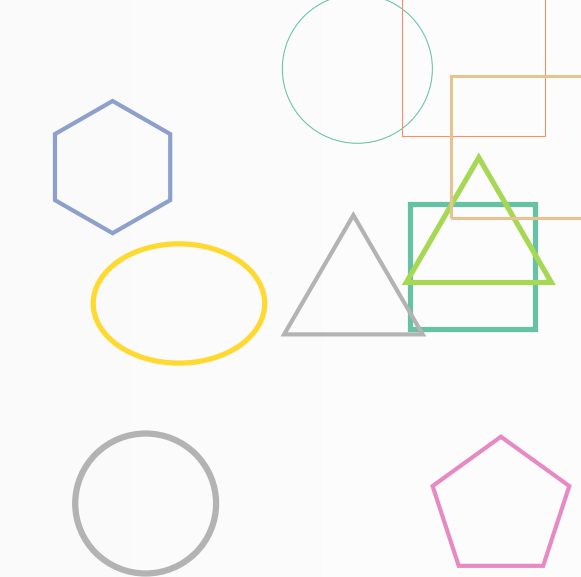[{"shape": "square", "thickness": 2.5, "radius": 0.54, "center": [0.813, 0.537]}, {"shape": "circle", "thickness": 0.5, "radius": 0.65, "center": [0.615, 0.88]}, {"shape": "square", "thickness": 0.5, "radius": 0.61, "center": [0.815, 0.886]}, {"shape": "hexagon", "thickness": 2, "radius": 0.57, "center": [0.194, 0.71]}, {"shape": "pentagon", "thickness": 2, "radius": 0.62, "center": [0.862, 0.119]}, {"shape": "triangle", "thickness": 2.5, "radius": 0.72, "center": [0.824, 0.582]}, {"shape": "oval", "thickness": 2.5, "radius": 0.74, "center": [0.308, 0.474]}, {"shape": "square", "thickness": 1.5, "radius": 0.62, "center": [0.899, 0.745]}, {"shape": "triangle", "thickness": 2, "radius": 0.69, "center": [0.608, 0.489]}, {"shape": "circle", "thickness": 3, "radius": 0.61, "center": [0.251, 0.127]}]